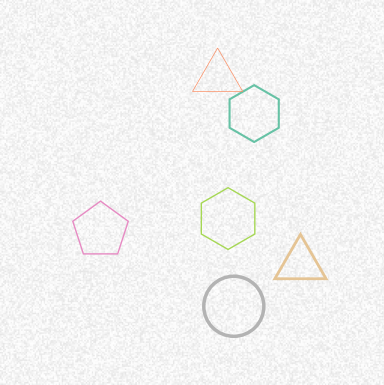[{"shape": "hexagon", "thickness": 1.5, "radius": 0.37, "center": [0.66, 0.705]}, {"shape": "triangle", "thickness": 0.5, "radius": 0.38, "center": [0.565, 0.8]}, {"shape": "pentagon", "thickness": 1, "radius": 0.38, "center": [0.261, 0.402]}, {"shape": "hexagon", "thickness": 1, "radius": 0.4, "center": [0.592, 0.432]}, {"shape": "triangle", "thickness": 2, "radius": 0.38, "center": [0.78, 0.314]}, {"shape": "circle", "thickness": 2.5, "radius": 0.39, "center": [0.607, 0.205]}]